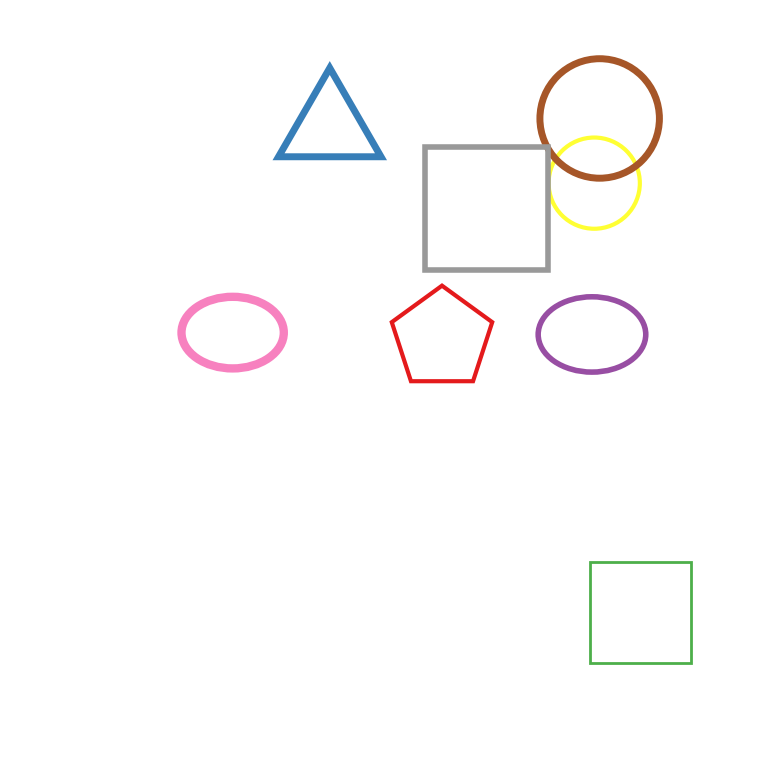[{"shape": "pentagon", "thickness": 1.5, "radius": 0.34, "center": [0.574, 0.56]}, {"shape": "triangle", "thickness": 2.5, "radius": 0.38, "center": [0.428, 0.835]}, {"shape": "square", "thickness": 1, "radius": 0.33, "center": [0.832, 0.205]}, {"shape": "oval", "thickness": 2, "radius": 0.35, "center": [0.769, 0.566]}, {"shape": "circle", "thickness": 1.5, "radius": 0.3, "center": [0.772, 0.762]}, {"shape": "circle", "thickness": 2.5, "radius": 0.39, "center": [0.779, 0.846]}, {"shape": "oval", "thickness": 3, "radius": 0.33, "center": [0.302, 0.568]}, {"shape": "square", "thickness": 2, "radius": 0.4, "center": [0.632, 0.729]}]